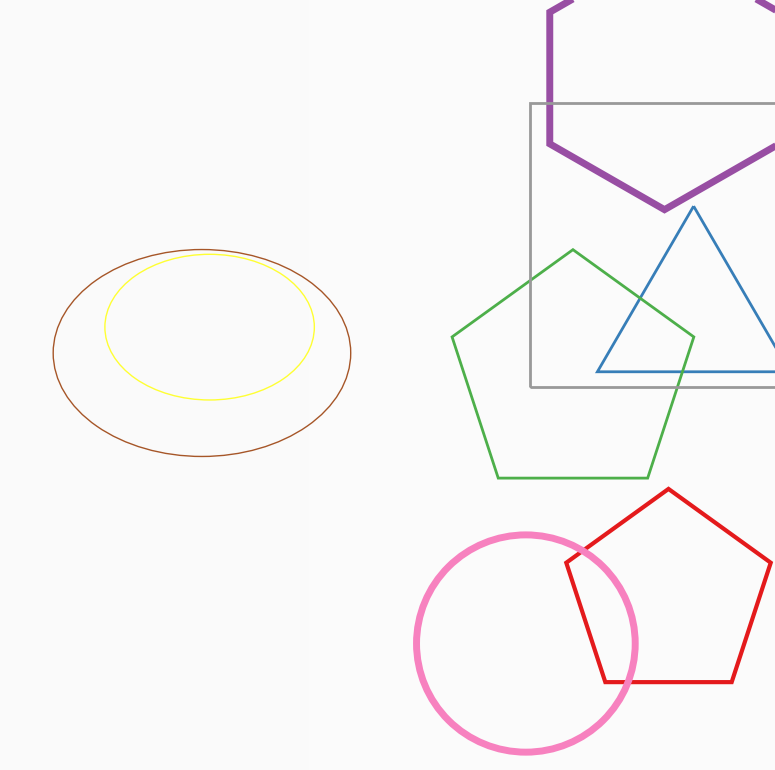[{"shape": "pentagon", "thickness": 1.5, "radius": 0.69, "center": [0.863, 0.226]}, {"shape": "triangle", "thickness": 1, "radius": 0.72, "center": [0.895, 0.589]}, {"shape": "pentagon", "thickness": 1, "radius": 0.82, "center": [0.739, 0.512]}, {"shape": "hexagon", "thickness": 2.5, "radius": 0.85, "center": [0.857, 0.899]}, {"shape": "oval", "thickness": 0.5, "radius": 0.68, "center": [0.27, 0.575]}, {"shape": "oval", "thickness": 0.5, "radius": 0.96, "center": [0.261, 0.542]}, {"shape": "circle", "thickness": 2.5, "radius": 0.71, "center": [0.679, 0.164]}, {"shape": "square", "thickness": 1, "radius": 0.92, "center": [0.868, 0.682]}]